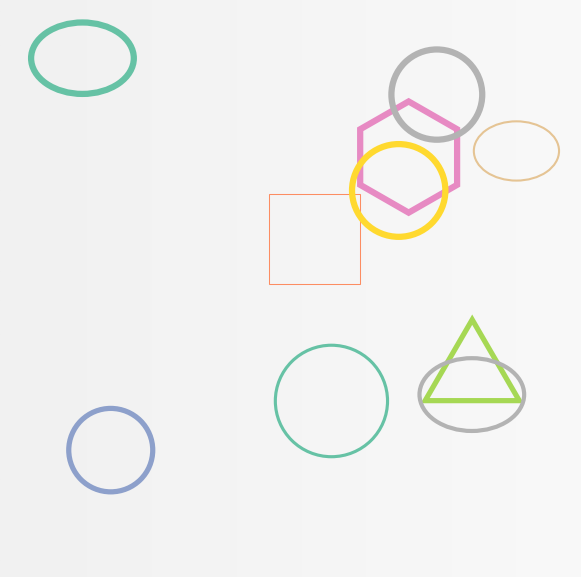[{"shape": "circle", "thickness": 1.5, "radius": 0.48, "center": [0.57, 0.305]}, {"shape": "oval", "thickness": 3, "radius": 0.44, "center": [0.142, 0.898]}, {"shape": "square", "thickness": 0.5, "radius": 0.39, "center": [0.541, 0.586]}, {"shape": "circle", "thickness": 2.5, "radius": 0.36, "center": [0.191, 0.22]}, {"shape": "hexagon", "thickness": 3, "radius": 0.48, "center": [0.703, 0.727]}, {"shape": "triangle", "thickness": 2.5, "radius": 0.47, "center": [0.812, 0.352]}, {"shape": "circle", "thickness": 3, "radius": 0.4, "center": [0.686, 0.669]}, {"shape": "oval", "thickness": 1, "radius": 0.37, "center": [0.888, 0.738]}, {"shape": "circle", "thickness": 3, "radius": 0.39, "center": [0.752, 0.835]}, {"shape": "oval", "thickness": 2, "radius": 0.45, "center": [0.812, 0.316]}]